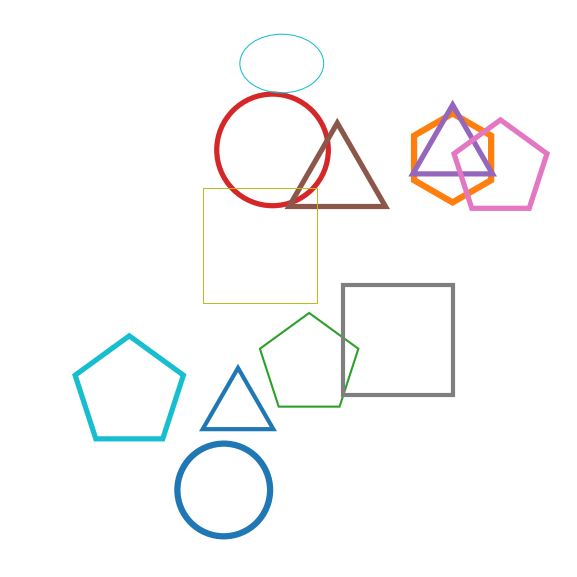[{"shape": "triangle", "thickness": 2, "radius": 0.35, "center": [0.412, 0.291]}, {"shape": "circle", "thickness": 3, "radius": 0.4, "center": [0.387, 0.151]}, {"shape": "hexagon", "thickness": 3, "radius": 0.39, "center": [0.784, 0.726]}, {"shape": "pentagon", "thickness": 1, "radius": 0.45, "center": [0.535, 0.368]}, {"shape": "circle", "thickness": 2.5, "radius": 0.48, "center": [0.472, 0.74]}, {"shape": "triangle", "thickness": 2.5, "radius": 0.4, "center": [0.784, 0.738]}, {"shape": "triangle", "thickness": 2.5, "radius": 0.48, "center": [0.584, 0.69]}, {"shape": "pentagon", "thickness": 2.5, "radius": 0.42, "center": [0.867, 0.707]}, {"shape": "square", "thickness": 2, "radius": 0.48, "center": [0.689, 0.411]}, {"shape": "square", "thickness": 0.5, "radius": 0.5, "center": [0.45, 0.574]}, {"shape": "pentagon", "thickness": 2.5, "radius": 0.49, "center": [0.224, 0.319]}, {"shape": "oval", "thickness": 0.5, "radius": 0.36, "center": [0.488, 0.889]}]